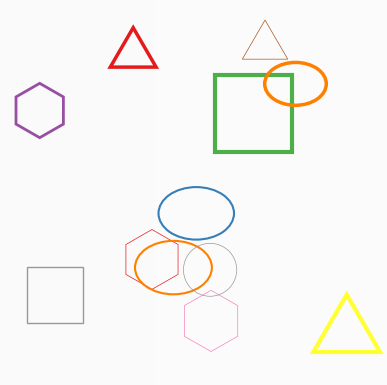[{"shape": "triangle", "thickness": 2.5, "radius": 0.34, "center": [0.344, 0.86]}, {"shape": "hexagon", "thickness": 0.5, "radius": 0.39, "center": [0.392, 0.326]}, {"shape": "oval", "thickness": 1.5, "radius": 0.49, "center": [0.506, 0.446]}, {"shape": "square", "thickness": 3, "radius": 0.5, "center": [0.654, 0.704]}, {"shape": "hexagon", "thickness": 2, "radius": 0.35, "center": [0.102, 0.713]}, {"shape": "oval", "thickness": 2.5, "radius": 0.4, "center": [0.763, 0.782]}, {"shape": "oval", "thickness": 1.5, "radius": 0.5, "center": [0.448, 0.305]}, {"shape": "triangle", "thickness": 3, "radius": 0.5, "center": [0.895, 0.135]}, {"shape": "triangle", "thickness": 0.5, "radius": 0.34, "center": [0.684, 0.88]}, {"shape": "hexagon", "thickness": 0.5, "radius": 0.4, "center": [0.545, 0.166]}, {"shape": "square", "thickness": 1, "radius": 0.37, "center": [0.142, 0.234]}, {"shape": "circle", "thickness": 0.5, "radius": 0.34, "center": [0.542, 0.299]}]